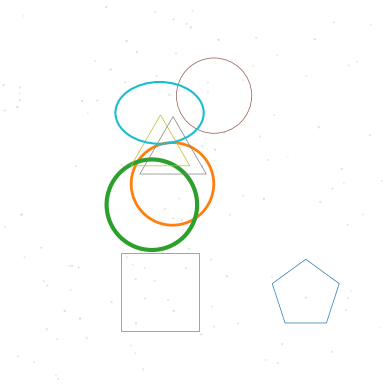[{"shape": "pentagon", "thickness": 0.5, "radius": 0.46, "center": [0.794, 0.235]}, {"shape": "circle", "thickness": 2, "radius": 0.54, "center": [0.448, 0.522]}, {"shape": "circle", "thickness": 3, "radius": 0.59, "center": [0.394, 0.468]}, {"shape": "square", "thickness": 0.5, "radius": 0.5, "center": [0.416, 0.242]}, {"shape": "circle", "thickness": 0.5, "radius": 0.49, "center": [0.556, 0.752]}, {"shape": "triangle", "thickness": 0.5, "radius": 0.5, "center": [0.449, 0.598]}, {"shape": "triangle", "thickness": 0.5, "radius": 0.44, "center": [0.417, 0.613]}, {"shape": "oval", "thickness": 1.5, "radius": 0.57, "center": [0.414, 0.707]}]